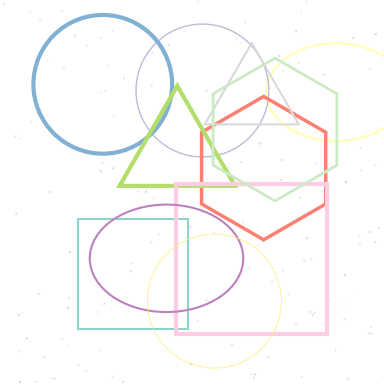[{"shape": "square", "thickness": 1.5, "radius": 0.72, "center": [0.345, 0.288]}, {"shape": "oval", "thickness": 1.5, "radius": 0.91, "center": [0.873, 0.761]}, {"shape": "circle", "thickness": 1, "radius": 0.86, "center": [0.526, 0.765]}, {"shape": "hexagon", "thickness": 2.5, "radius": 0.93, "center": [0.685, 0.563]}, {"shape": "circle", "thickness": 3, "radius": 0.9, "center": [0.267, 0.781]}, {"shape": "triangle", "thickness": 3, "radius": 0.87, "center": [0.46, 0.604]}, {"shape": "square", "thickness": 3, "radius": 0.98, "center": [0.653, 0.327]}, {"shape": "triangle", "thickness": 1.5, "radius": 0.7, "center": [0.654, 0.747]}, {"shape": "oval", "thickness": 1.5, "radius": 1.0, "center": [0.433, 0.329]}, {"shape": "hexagon", "thickness": 2, "radius": 0.93, "center": [0.714, 0.664]}, {"shape": "circle", "thickness": 0.5, "radius": 0.87, "center": [0.557, 0.218]}]